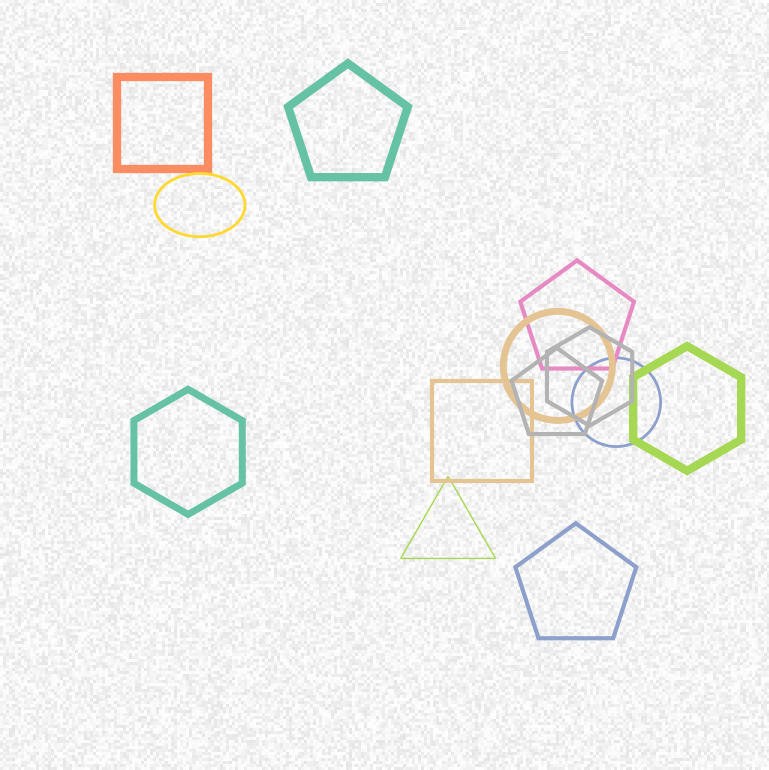[{"shape": "hexagon", "thickness": 2.5, "radius": 0.41, "center": [0.244, 0.413]}, {"shape": "pentagon", "thickness": 3, "radius": 0.41, "center": [0.452, 0.836]}, {"shape": "square", "thickness": 3, "radius": 0.3, "center": [0.211, 0.84]}, {"shape": "pentagon", "thickness": 1.5, "radius": 0.41, "center": [0.748, 0.238]}, {"shape": "circle", "thickness": 1, "radius": 0.29, "center": [0.8, 0.478]}, {"shape": "pentagon", "thickness": 1.5, "radius": 0.39, "center": [0.75, 0.584]}, {"shape": "triangle", "thickness": 0.5, "radius": 0.36, "center": [0.582, 0.31]}, {"shape": "hexagon", "thickness": 3, "radius": 0.4, "center": [0.892, 0.47]}, {"shape": "oval", "thickness": 1, "radius": 0.29, "center": [0.259, 0.734]}, {"shape": "circle", "thickness": 2.5, "radius": 0.35, "center": [0.724, 0.525]}, {"shape": "square", "thickness": 1.5, "radius": 0.32, "center": [0.626, 0.44]}, {"shape": "hexagon", "thickness": 1.5, "radius": 0.32, "center": [0.766, 0.511]}, {"shape": "pentagon", "thickness": 1.5, "radius": 0.31, "center": [0.723, 0.486]}]